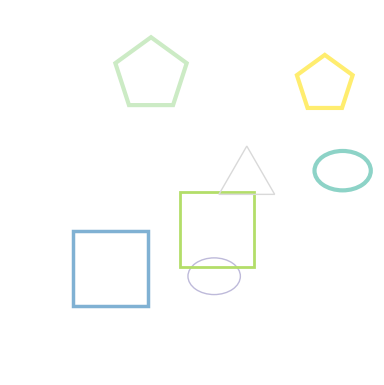[{"shape": "oval", "thickness": 3, "radius": 0.37, "center": [0.89, 0.557]}, {"shape": "oval", "thickness": 1, "radius": 0.34, "center": [0.556, 0.283]}, {"shape": "square", "thickness": 2.5, "radius": 0.49, "center": [0.287, 0.303]}, {"shape": "square", "thickness": 2, "radius": 0.48, "center": [0.564, 0.404]}, {"shape": "triangle", "thickness": 1, "radius": 0.42, "center": [0.641, 0.537]}, {"shape": "pentagon", "thickness": 3, "radius": 0.49, "center": [0.392, 0.806]}, {"shape": "pentagon", "thickness": 3, "radius": 0.38, "center": [0.844, 0.781]}]